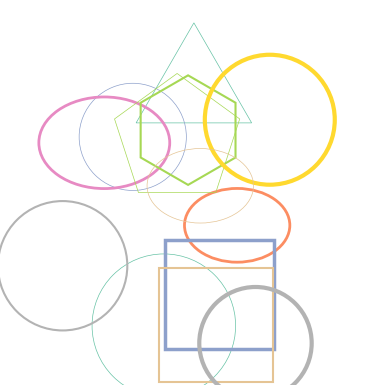[{"shape": "circle", "thickness": 0.5, "radius": 0.93, "center": [0.426, 0.154]}, {"shape": "triangle", "thickness": 0.5, "radius": 0.87, "center": [0.504, 0.767]}, {"shape": "oval", "thickness": 2, "radius": 0.68, "center": [0.616, 0.415]}, {"shape": "circle", "thickness": 0.5, "radius": 0.7, "center": [0.345, 0.644]}, {"shape": "square", "thickness": 2.5, "radius": 0.71, "center": [0.57, 0.235]}, {"shape": "oval", "thickness": 2, "radius": 0.85, "center": [0.271, 0.629]}, {"shape": "pentagon", "thickness": 0.5, "radius": 0.85, "center": [0.46, 0.638]}, {"shape": "hexagon", "thickness": 1.5, "radius": 0.71, "center": [0.489, 0.662]}, {"shape": "circle", "thickness": 3, "radius": 0.84, "center": [0.701, 0.689]}, {"shape": "square", "thickness": 1.5, "radius": 0.74, "center": [0.561, 0.156]}, {"shape": "oval", "thickness": 0.5, "radius": 0.69, "center": [0.52, 0.517]}, {"shape": "circle", "thickness": 1.5, "radius": 0.84, "center": [0.163, 0.31]}, {"shape": "circle", "thickness": 3, "radius": 0.73, "center": [0.664, 0.109]}]